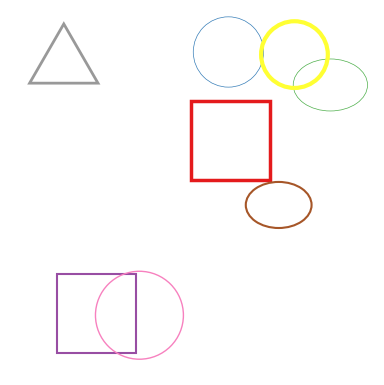[{"shape": "square", "thickness": 2.5, "radius": 0.51, "center": [0.599, 0.635]}, {"shape": "circle", "thickness": 0.5, "radius": 0.46, "center": [0.593, 0.865]}, {"shape": "oval", "thickness": 0.5, "radius": 0.48, "center": [0.858, 0.779]}, {"shape": "square", "thickness": 1.5, "radius": 0.51, "center": [0.251, 0.185]}, {"shape": "circle", "thickness": 3, "radius": 0.43, "center": [0.765, 0.858]}, {"shape": "oval", "thickness": 1.5, "radius": 0.43, "center": [0.724, 0.468]}, {"shape": "circle", "thickness": 1, "radius": 0.57, "center": [0.362, 0.181]}, {"shape": "triangle", "thickness": 2, "radius": 0.51, "center": [0.166, 0.835]}]